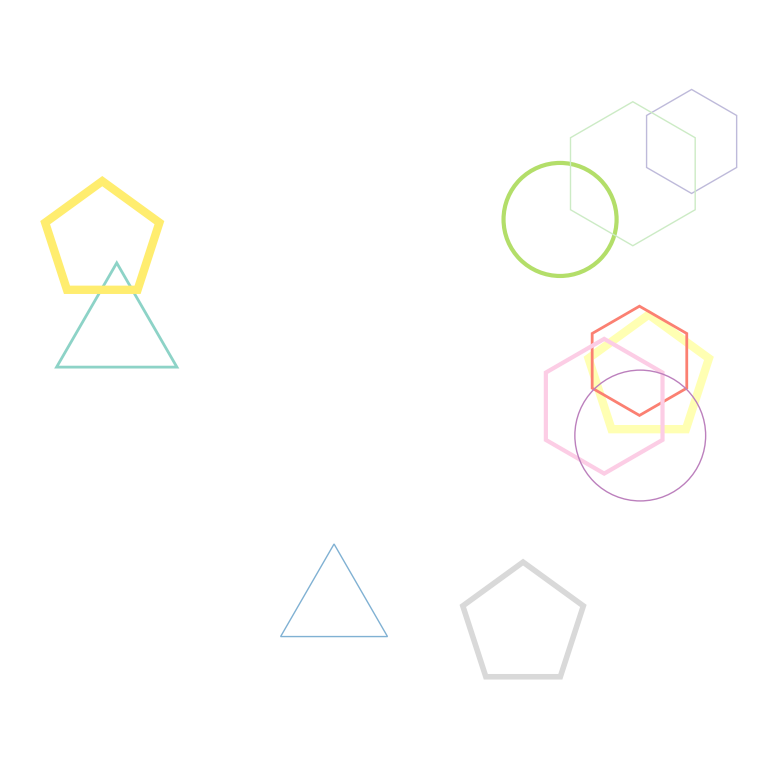[{"shape": "triangle", "thickness": 1, "radius": 0.45, "center": [0.152, 0.568]}, {"shape": "pentagon", "thickness": 3, "radius": 0.41, "center": [0.842, 0.509]}, {"shape": "hexagon", "thickness": 0.5, "radius": 0.34, "center": [0.898, 0.816]}, {"shape": "hexagon", "thickness": 1, "radius": 0.35, "center": [0.83, 0.531]}, {"shape": "triangle", "thickness": 0.5, "radius": 0.4, "center": [0.434, 0.213]}, {"shape": "circle", "thickness": 1.5, "radius": 0.37, "center": [0.727, 0.715]}, {"shape": "hexagon", "thickness": 1.5, "radius": 0.44, "center": [0.785, 0.472]}, {"shape": "pentagon", "thickness": 2, "radius": 0.41, "center": [0.679, 0.188]}, {"shape": "circle", "thickness": 0.5, "radius": 0.42, "center": [0.831, 0.434]}, {"shape": "hexagon", "thickness": 0.5, "radius": 0.47, "center": [0.822, 0.774]}, {"shape": "pentagon", "thickness": 3, "radius": 0.39, "center": [0.133, 0.687]}]